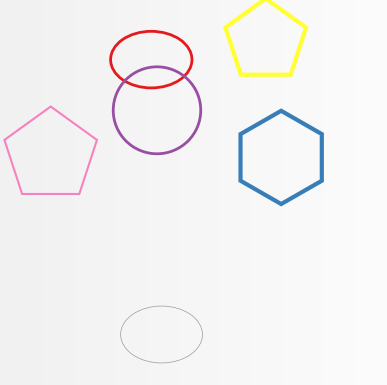[{"shape": "oval", "thickness": 2, "radius": 0.52, "center": [0.39, 0.845]}, {"shape": "hexagon", "thickness": 3, "radius": 0.61, "center": [0.726, 0.591]}, {"shape": "circle", "thickness": 2, "radius": 0.56, "center": [0.405, 0.713]}, {"shape": "pentagon", "thickness": 3, "radius": 0.55, "center": [0.686, 0.894]}, {"shape": "pentagon", "thickness": 1.5, "radius": 0.63, "center": [0.131, 0.598]}, {"shape": "oval", "thickness": 0.5, "radius": 0.53, "center": [0.417, 0.131]}]